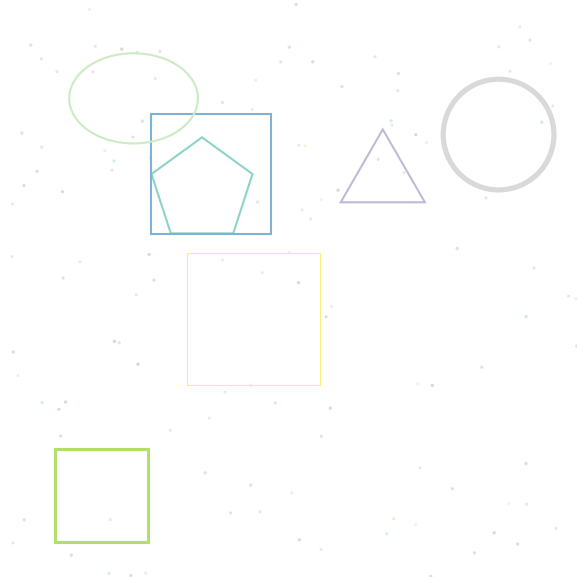[{"shape": "pentagon", "thickness": 1, "radius": 0.46, "center": [0.35, 0.669]}, {"shape": "triangle", "thickness": 1, "radius": 0.42, "center": [0.663, 0.691]}, {"shape": "square", "thickness": 1, "radius": 0.52, "center": [0.365, 0.698]}, {"shape": "square", "thickness": 1.5, "radius": 0.4, "center": [0.176, 0.141]}, {"shape": "circle", "thickness": 2.5, "radius": 0.48, "center": [0.863, 0.766]}, {"shape": "oval", "thickness": 1, "radius": 0.56, "center": [0.231, 0.829]}, {"shape": "square", "thickness": 0.5, "radius": 0.57, "center": [0.439, 0.447]}]